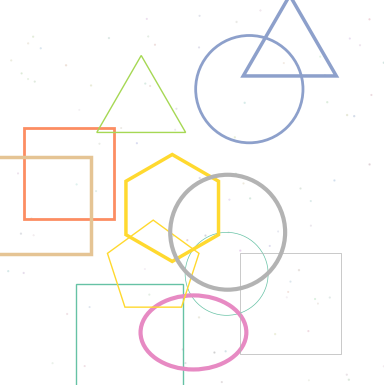[{"shape": "circle", "thickness": 0.5, "radius": 0.54, "center": [0.589, 0.289]}, {"shape": "square", "thickness": 1, "radius": 0.7, "center": [0.337, 0.123]}, {"shape": "square", "thickness": 2, "radius": 0.59, "center": [0.18, 0.549]}, {"shape": "triangle", "thickness": 2.5, "radius": 0.7, "center": [0.753, 0.872]}, {"shape": "circle", "thickness": 2, "radius": 0.7, "center": [0.648, 0.768]}, {"shape": "oval", "thickness": 3, "radius": 0.69, "center": [0.502, 0.137]}, {"shape": "triangle", "thickness": 1, "radius": 0.67, "center": [0.367, 0.723]}, {"shape": "hexagon", "thickness": 2.5, "radius": 0.69, "center": [0.447, 0.46]}, {"shape": "pentagon", "thickness": 1, "radius": 0.62, "center": [0.398, 0.303]}, {"shape": "square", "thickness": 2.5, "radius": 0.63, "center": [0.11, 0.466]}, {"shape": "circle", "thickness": 3, "radius": 0.75, "center": [0.591, 0.397]}, {"shape": "square", "thickness": 0.5, "radius": 0.66, "center": [0.755, 0.212]}]